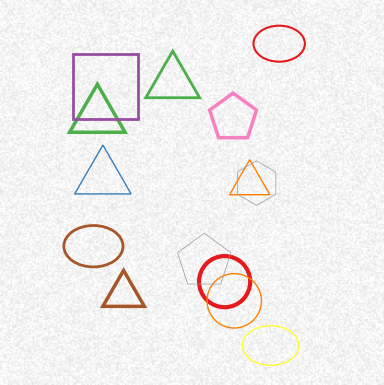[{"shape": "oval", "thickness": 1.5, "radius": 0.33, "center": [0.725, 0.887]}, {"shape": "circle", "thickness": 3, "radius": 0.33, "center": [0.583, 0.268]}, {"shape": "triangle", "thickness": 1, "radius": 0.42, "center": [0.267, 0.539]}, {"shape": "triangle", "thickness": 2.5, "radius": 0.42, "center": [0.253, 0.698]}, {"shape": "triangle", "thickness": 2, "radius": 0.4, "center": [0.449, 0.787]}, {"shape": "square", "thickness": 2, "radius": 0.42, "center": [0.274, 0.775]}, {"shape": "triangle", "thickness": 1, "radius": 0.3, "center": [0.649, 0.525]}, {"shape": "circle", "thickness": 1, "radius": 0.35, "center": [0.608, 0.219]}, {"shape": "oval", "thickness": 1, "radius": 0.37, "center": [0.703, 0.103]}, {"shape": "triangle", "thickness": 2.5, "radius": 0.31, "center": [0.321, 0.235]}, {"shape": "oval", "thickness": 2, "radius": 0.38, "center": [0.243, 0.36]}, {"shape": "pentagon", "thickness": 2.5, "radius": 0.32, "center": [0.605, 0.694]}, {"shape": "hexagon", "thickness": 0.5, "radius": 0.29, "center": [0.666, 0.524]}, {"shape": "pentagon", "thickness": 0.5, "radius": 0.37, "center": [0.53, 0.321]}]